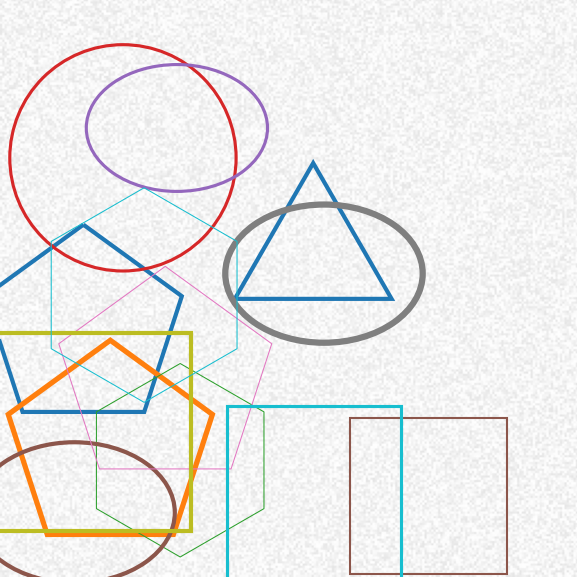[{"shape": "triangle", "thickness": 2, "radius": 0.78, "center": [0.542, 0.56]}, {"shape": "pentagon", "thickness": 2, "radius": 0.9, "center": [0.144, 0.431]}, {"shape": "pentagon", "thickness": 2.5, "radius": 0.93, "center": [0.191, 0.224]}, {"shape": "hexagon", "thickness": 0.5, "radius": 0.84, "center": [0.312, 0.202]}, {"shape": "circle", "thickness": 1.5, "radius": 0.98, "center": [0.213, 0.726]}, {"shape": "oval", "thickness": 1.5, "radius": 0.78, "center": [0.306, 0.778]}, {"shape": "square", "thickness": 1, "radius": 0.68, "center": [0.742, 0.14]}, {"shape": "oval", "thickness": 2, "radius": 0.87, "center": [0.129, 0.112]}, {"shape": "pentagon", "thickness": 0.5, "radius": 0.97, "center": [0.286, 0.344]}, {"shape": "oval", "thickness": 3, "radius": 0.85, "center": [0.561, 0.525]}, {"shape": "square", "thickness": 2, "radius": 0.86, "center": [0.16, 0.252]}, {"shape": "hexagon", "thickness": 0.5, "radius": 0.93, "center": [0.25, 0.488]}, {"shape": "square", "thickness": 1.5, "radius": 0.75, "center": [0.544, 0.145]}]